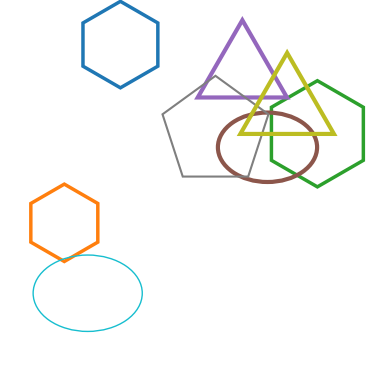[{"shape": "hexagon", "thickness": 2.5, "radius": 0.56, "center": [0.313, 0.884]}, {"shape": "hexagon", "thickness": 2.5, "radius": 0.5, "center": [0.167, 0.421]}, {"shape": "hexagon", "thickness": 2.5, "radius": 0.69, "center": [0.824, 0.652]}, {"shape": "triangle", "thickness": 3, "radius": 0.67, "center": [0.629, 0.814]}, {"shape": "oval", "thickness": 3, "radius": 0.64, "center": [0.695, 0.617]}, {"shape": "pentagon", "thickness": 1.5, "radius": 0.72, "center": [0.56, 0.658]}, {"shape": "triangle", "thickness": 3, "radius": 0.7, "center": [0.746, 0.722]}, {"shape": "oval", "thickness": 1, "radius": 0.71, "center": [0.228, 0.238]}]